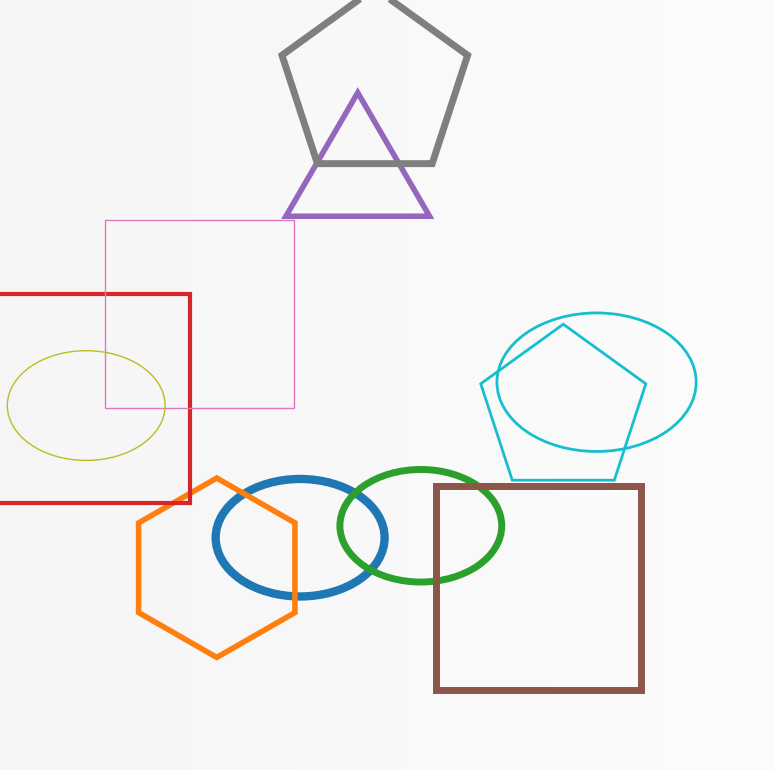[{"shape": "oval", "thickness": 3, "radius": 0.54, "center": [0.387, 0.302]}, {"shape": "hexagon", "thickness": 2, "radius": 0.58, "center": [0.28, 0.263]}, {"shape": "oval", "thickness": 2.5, "radius": 0.52, "center": [0.543, 0.317]}, {"shape": "square", "thickness": 1.5, "radius": 0.68, "center": [0.109, 0.483]}, {"shape": "triangle", "thickness": 2, "radius": 0.53, "center": [0.462, 0.773]}, {"shape": "square", "thickness": 2.5, "radius": 0.66, "center": [0.695, 0.236]}, {"shape": "square", "thickness": 0.5, "radius": 0.61, "center": [0.257, 0.592]}, {"shape": "pentagon", "thickness": 2.5, "radius": 0.63, "center": [0.484, 0.889]}, {"shape": "oval", "thickness": 0.5, "radius": 0.51, "center": [0.111, 0.473]}, {"shape": "pentagon", "thickness": 1, "radius": 0.56, "center": [0.727, 0.467]}, {"shape": "oval", "thickness": 1, "radius": 0.64, "center": [0.77, 0.504]}]